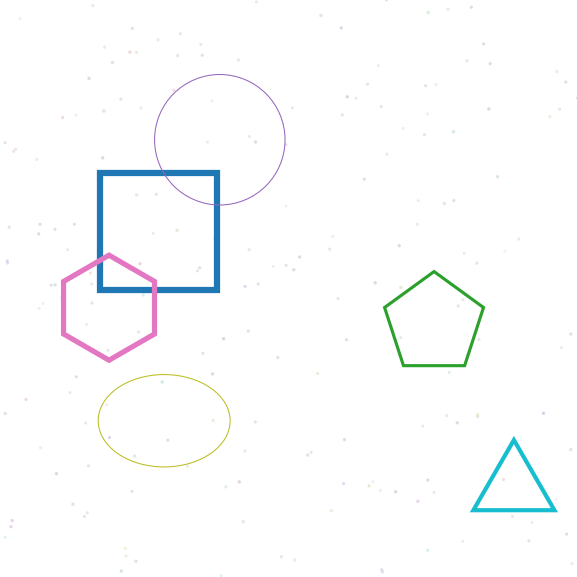[{"shape": "square", "thickness": 3, "radius": 0.51, "center": [0.275, 0.598]}, {"shape": "pentagon", "thickness": 1.5, "radius": 0.45, "center": [0.752, 0.439]}, {"shape": "circle", "thickness": 0.5, "radius": 0.56, "center": [0.381, 0.757]}, {"shape": "hexagon", "thickness": 2.5, "radius": 0.45, "center": [0.189, 0.466]}, {"shape": "oval", "thickness": 0.5, "radius": 0.57, "center": [0.284, 0.271]}, {"shape": "triangle", "thickness": 2, "radius": 0.41, "center": [0.89, 0.156]}]